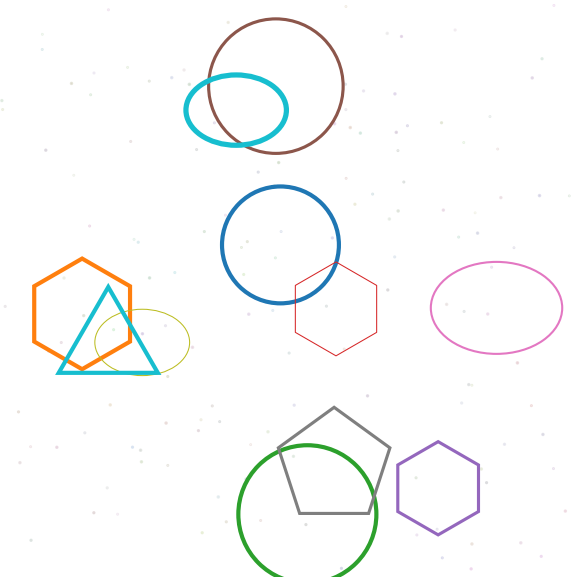[{"shape": "circle", "thickness": 2, "radius": 0.51, "center": [0.486, 0.575]}, {"shape": "hexagon", "thickness": 2, "radius": 0.48, "center": [0.142, 0.456]}, {"shape": "circle", "thickness": 2, "radius": 0.6, "center": [0.532, 0.109]}, {"shape": "hexagon", "thickness": 0.5, "radius": 0.41, "center": [0.582, 0.464]}, {"shape": "hexagon", "thickness": 1.5, "radius": 0.4, "center": [0.759, 0.154]}, {"shape": "circle", "thickness": 1.5, "radius": 0.58, "center": [0.478, 0.85]}, {"shape": "oval", "thickness": 1, "radius": 0.57, "center": [0.86, 0.466]}, {"shape": "pentagon", "thickness": 1.5, "radius": 0.51, "center": [0.579, 0.192]}, {"shape": "oval", "thickness": 0.5, "radius": 0.41, "center": [0.246, 0.406]}, {"shape": "triangle", "thickness": 2, "radius": 0.5, "center": [0.187, 0.403]}, {"shape": "oval", "thickness": 2.5, "radius": 0.43, "center": [0.409, 0.808]}]